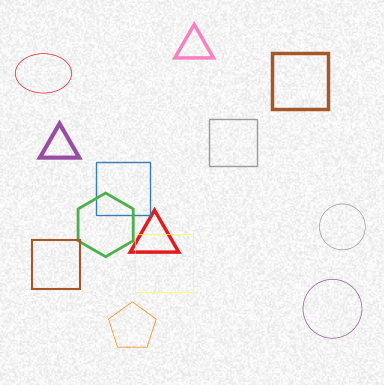[{"shape": "triangle", "thickness": 2.5, "radius": 0.36, "center": [0.401, 0.382]}, {"shape": "oval", "thickness": 0.5, "radius": 0.37, "center": [0.113, 0.809]}, {"shape": "square", "thickness": 1, "radius": 0.35, "center": [0.32, 0.51]}, {"shape": "hexagon", "thickness": 2, "radius": 0.41, "center": [0.274, 0.416]}, {"shape": "circle", "thickness": 0.5, "radius": 0.38, "center": [0.864, 0.198]}, {"shape": "triangle", "thickness": 3, "radius": 0.29, "center": [0.155, 0.62]}, {"shape": "pentagon", "thickness": 0.5, "radius": 0.33, "center": [0.344, 0.151]}, {"shape": "square", "thickness": 0.5, "radius": 0.38, "center": [0.426, 0.318]}, {"shape": "square", "thickness": 1.5, "radius": 0.31, "center": [0.145, 0.313]}, {"shape": "square", "thickness": 2.5, "radius": 0.36, "center": [0.779, 0.789]}, {"shape": "triangle", "thickness": 2.5, "radius": 0.29, "center": [0.504, 0.879]}, {"shape": "circle", "thickness": 0.5, "radius": 0.3, "center": [0.889, 0.411]}, {"shape": "square", "thickness": 1, "radius": 0.31, "center": [0.606, 0.63]}]